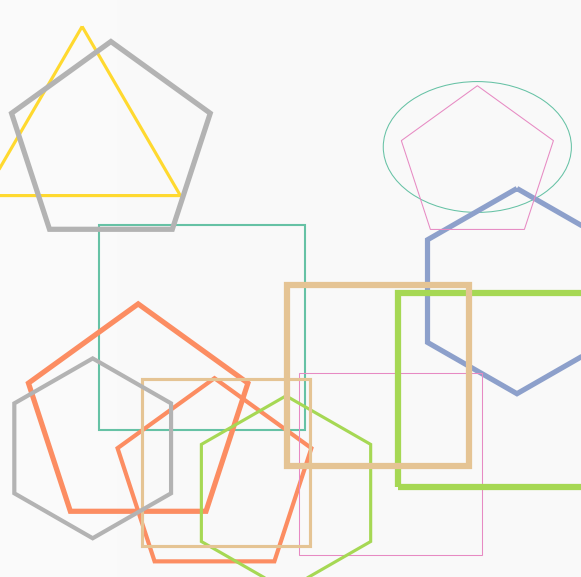[{"shape": "oval", "thickness": 0.5, "radius": 0.81, "center": [0.821, 0.745]}, {"shape": "square", "thickness": 1, "radius": 0.89, "center": [0.348, 0.432]}, {"shape": "pentagon", "thickness": 2.5, "radius": 0.99, "center": [0.238, 0.274]}, {"shape": "pentagon", "thickness": 2, "radius": 0.88, "center": [0.369, 0.169]}, {"shape": "hexagon", "thickness": 2.5, "radius": 0.89, "center": [0.889, 0.495]}, {"shape": "pentagon", "thickness": 0.5, "radius": 0.69, "center": [0.821, 0.713]}, {"shape": "square", "thickness": 0.5, "radius": 0.79, "center": [0.672, 0.196]}, {"shape": "square", "thickness": 3, "radius": 0.84, "center": [0.852, 0.324]}, {"shape": "hexagon", "thickness": 1.5, "radius": 0.84, "center": [0.492, 0.146]}, {"shape": "triangle", "thickness": 1.5, "radius": 0.98, "center": [0.141, 0.758]}, {"shape": "square", "thickness": 3, "radius": 0.78, "center": [0.65, 0.348]}, {"shape": "square", "thickness": 1.5, "radius": 0.72, "center": [0.389, 0.199]}, {"shape": "pentagon", "thickness": 2.5, "radius": 0.9, "center": [0.191, 0.747]}, {"shape": "hexagon", "thickness": 2, "radius": 0.78, "center": [0.159, 0.223]}]